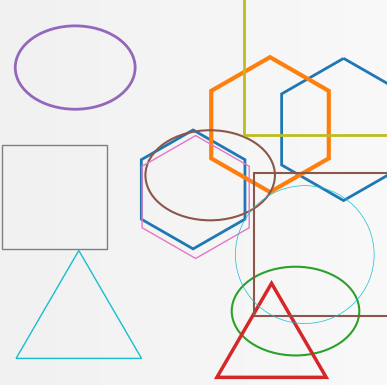[{"shape": "hexagon", "thickness": 2, "radius": 0.77, "center": [0.498, 0.508]}, {"shape": "hexagon", "thickness": 2, "radius": 0.92, "center": [0.887, 0.664]}, {"shape": "hexagon", "thickness": 3, "radius": 0.88, "center": [0.697, 0.676]}, {"shape": "oval", "thickness": 1.5, "radius": 0.82, "center": [0.763, 0.192]}, {"shape": "triangle", "thickness": 2.5, "radius": 0.81, "center": [0.701, 0.101]}, {"shape": "oval", "thickness": 2, "radius": 0.77, "center": [0.194, 0.825]}, {"shape": "oval", "thickness": 1.5, "radius": 0.84, "center": [0.542, 0.545]}, {"shape": "square", "thickness": 1.5, "radius": 0.93, "center": [0.843, 0.365]}, {"shape": "hexagon", "thickness": 1, "radius": 0.8, "center": [0.505, 0.488]}, {"shape": "square", "thickness": 1, "radius": 0.68, "center": [0.141, 0.488]}, {"shape": "square", "thickness": 2, "radius": 0.94, "center": [0.817, 0.836]}, {"shape": "triangle", "thickness": 1, "radius": 0.93, "center": [0.203, 0.163]}, {"shape": "circle", "thickness": 0.5, "radius": 0.9, "center": [0.786, 0.339]}]